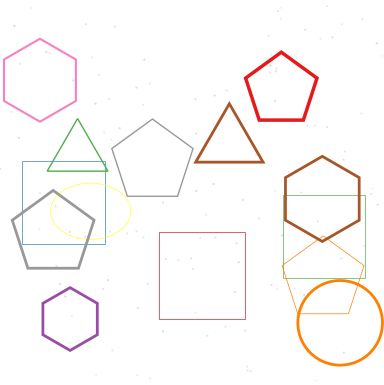[{"shape": "pentagon", "thickness": 2.5, "radius": 0.49, "center": [0.731, 0.767]}, {"shape": "square", "thickness": 0.5, "radius": 0.56, "center": [0.525, 0.285]}, {"shape": "square", "thickness": 0.5, "radius": 0.53, "center": [0.165, 0.474]}, {"shape": "triangle", "thickness": 1, "radius": 0.46, "center": [0.202, 0.601]}, {"shape": "square", "thickness": 0.5, "radius": 0.54, "center": [0.842, 0.386]}, {"shape": "hexagon", "thickness": 2, "radius": 0.41, "center": [0.182, 0.171]}, {"shape": "pentagon", "thickness": 0.5, "radius": 0.56, "center": [0.839, 0.276]}, {"shape": "circle", "thickness": 2, "radius": 0.55, "center": [0.884, 0.161]}, {"shape": "oval", "thickness": 0.5, "radius": 0.52, "center": [0.235, 0.451]}, {"shape": "triangle", "thickness": 2, "radius": 0.51, "center": [0.596, 0.629]}, {"shape": "hexagon", "thickness": 2, "radius": 0.55, "center": [0.837, 0.483]}, {"shape": "hexagon", "thickness": 1.5, "radius": 0.54, "center": [0.104, 0.792]}, {"shape": "pentagon", "thickness": 1, "radius": 0.55, "center": [0.396, 0.58]}, {"shape": "pentagon", "thickness": 2, "radius": 0.56, "center": [0.138, 0.394]}]